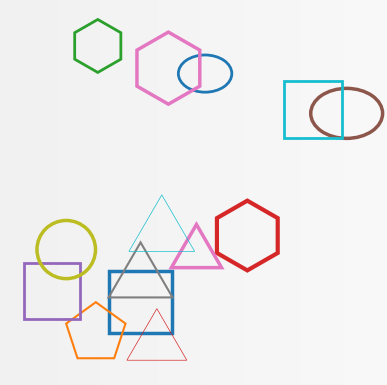[{"shape": "square", "thickness": 2.5, "radius": 0.41, "center": [0.362, 0.216]}, {"shape": "oval", "thickness": 2, "radius": 0.34, "center": [0.529, 0.809]}, {"shape": "pentagon", "thickness": 1.5, "radius": 0.4, "center": [0.247, 0.135]}, {"shape": "hexagon", "thickness": 2, "radius": 0.34, "center": [0.252, 0.881]}, {"shape": "hexagon", "thickness": 3, "radius": 0.45, "center": [0.638, 0.388]}, {"shape": "triangle", "thickness": 0.5, "radius": 0.45, "center": [0.405, 0.109]}, {"shape": "square", "thickness": 2, "radius": 0.36, "center": [0.134, 0.244]}, {"shape": "oval", "thickness": 2.5, "radius": 0.46, "center": [0.895, 0.706]}, {"shape": "triangle", "thickness": 2.5, "radius": 0.37, "center": [0.507, 0.342]}, {"shape": "hexagon", "thickness": 2.5, "radius": 0.47, "center": [0.435, 0.823]}, {"shape": "triangle", "thickness": 1.5, "radius": 0.48, "center": [0.363, 0.275]}, {"shape": "circle", "thickness": 2.5, "radius": 0.38, "center": [0.171, 0.352]}, {"shape": "square", "thickness": 2, "radius": 0.37, "center": [0.807, 0.716]}, {"shape": "triangle", "thickness": 0.5, "radius": 0.49, "center": [0.418, 0.396]}]